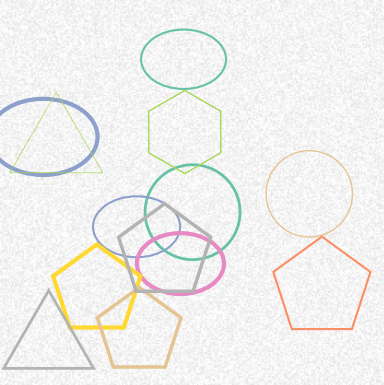[{"shape": "oval", "thickness": 1.5, "radius": 0.55, "center": [0.477, 0.846]}, {"shape": "circle", "thickness": 2, "radius": 0.62, "center": [0.5, 0.449]}, {"shape": "pentagon", "thickness": 1.5, "radius": 0.66, "center": [0.836, 0.253]}, {"shape": "oval", "thickness": 1.5, "radius": 0.57, "center": [0.355, 0.411]}, {"shape": "oval", "thickness": 3, "radius": 0.71, "center": [0.112, 0.644]}, {"shape": "oval", "thickness": 3, "radius": 0.57, "center": [0.469, 0.315]}, {"shape": "triangle", "thickness": 0.5, "radius": 0.7, "center": [0.146, 0.621]}, {"shape": "hexagon", "thickness": 1, "radius": 0.54, "center": [0.48, 0.657]}, {"shape": "pentagon", "thickness": 3, "radius": 0.6, "center": [0.251, 0.246]}, {"shape": "pentagon", "thickness": 2.5, "radius": 0.57, "center": [0.362, 0.139]}, {"shape": "circle", "thickness": 1, "radius": 0.56, "center": [0.803, 0.497]}, {"shape": "triangle", "thickness": 2, "radius": 0.67, "center": [0.126, 0.111]}, {"shape": "pentagon", "thickness": 2.5, "radius": 0.63, "center": [0.428, 0.345]}]